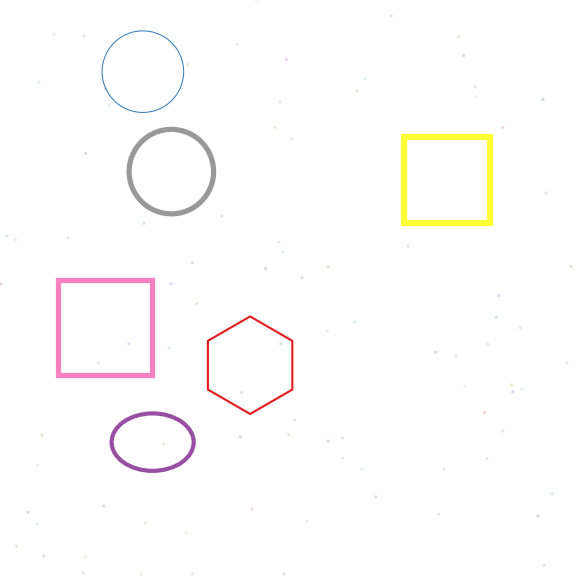[{"shape": "hexagon", "thickness": 1, "radius": 0.42, "center": [0.433, 0.367]}, {"shape": "circle", "thickness": 0.5, "radius": 0.35, "center": [0.247, 0.875]}, {"shape": "oval", "thickness": 2, "radius": 0.36, "center": [0.264, 0.234]}, {"shape": "square", "thickness": 3, "radius": 0.37, "center": [0.774, 0.687]}, {"shape": "square", "thickness": 2.5, "radius": 0.41, "center": [0.182, 0.432]}, {"shape": "circle", "thickness": 2.5, "radius": 0.37, "center": [0.297, 0.702]}]